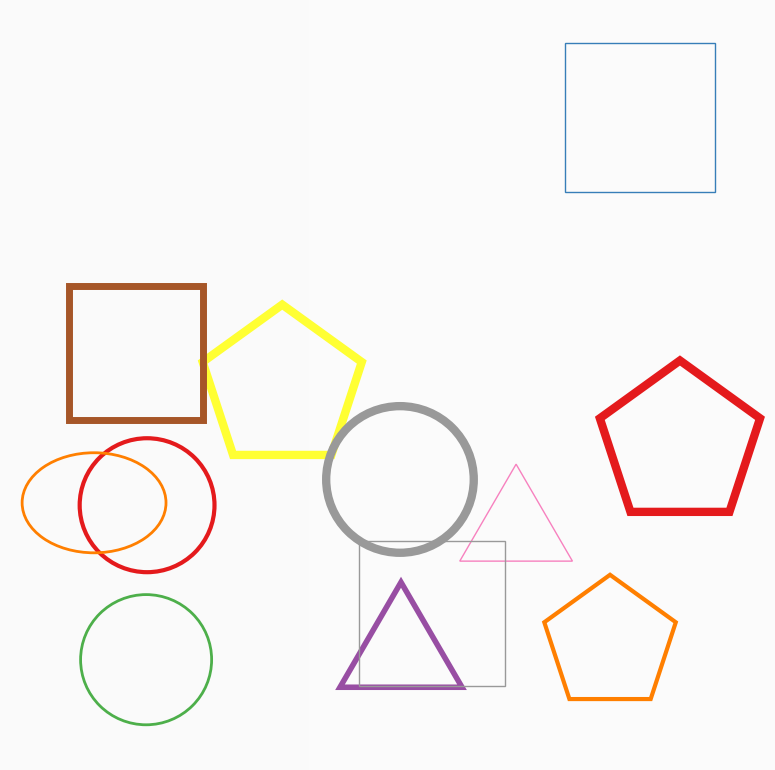[{"shape": "circle", "thickness": 1.5, "radius": 0.43, "center": [0.19, 0.344]}, {"shape": "pentagon", "thickness": 3, "radius": 0.54, "center": [0.877, 0.423]}, {"shape": "square", "thickness": 0.5, "radius": 0.49, "center": [0.826, 0.847]}, {"shape": "circle", "thickness": 1, "radius": 0.42, "center": [0.189, 0.143]}, {"shape": "triangle", "thickness": 2, "radius": 0.45, "center": [0.517, 0.153]}, {"shape": "pentagon", "thickness": 1.5, "radius": 0.45, "center": [0.787, 0.164]}, {"shape": "oval", "thickness": 1, "radius": 0.46, "center": [0.121, 0.347]}, {"shape": "pentagon", "thickness": 3, "radius": 0.54, "center": [0.364, 0.496]}, {"shape": "square", "thickness": 2.5, "radius": 0.43, "center": [0.175, 0.542]}, {"shape": "triangle", "thickness": 0.5, "radius": 0.42, "center": [0.666, 0.313]}, {"shape": "circle", "thickness": 3, "radius": 0.48, "center": [0.516, 0.377]}, {"shape": "square", "thickness": 0.5, "radius": 0.47, "center": [0.557, 0.204]}]